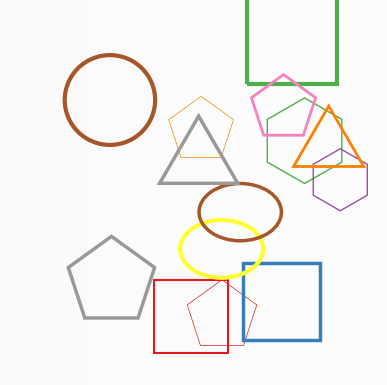[{"shape": "square", "thickness": 1.5, "radius": 0.47, "center": [0.492, 0.179]}, {"shape": "pentagon", "thickness": 0.5, "radius": 0.47, "center": [0.573, 0.179]}, {"shape": "square", "thickness": 2.5, "radius": 0.5, "center": [0.727, 0.218]}, {"shape": "hexagon", "thickness": 1, "radius": 0.56, "center": [0.786, 0.634]}, {"shape": "square", "thickness": 3, "radius": 0.58, "center": [0.753, 0.898]}, {"shape": "hexagon", "thickness": 1, "radius": 0.4, "center": [0.878, 0.533]}, {"shape": "triangle", "thickness": 2, "radius": 0.52, "center": [0.848, 0.62]}, {"shape": "pentagon", "thickness": 0.5, "radius": 0.44, "center": [0.519, 0.662]}, {"shape": "oval", "thickness": 3, "radius": 0.54, "center": [0.572, 0.354]}, {"shape": "circle", "thickness": 3, "radius": 0.58, "center": [0.284, 0.74]}, {"shape": "oval", "thickness": 2.5, "radius": 0.53, "center": [0.62, 0.449]}, {"shape": "pentagon", "thickness": 2, "radius": 0.44, "center": [0.732, 0.719]}, {"shape": "pentagon", "thickness": 2.5, "radius": 0.59, "center": [0.288, 0.269]}, {"shape": "triangle", "thickness": 2.5, "radius": 0.58, "center": [0.513, 0.582]}]